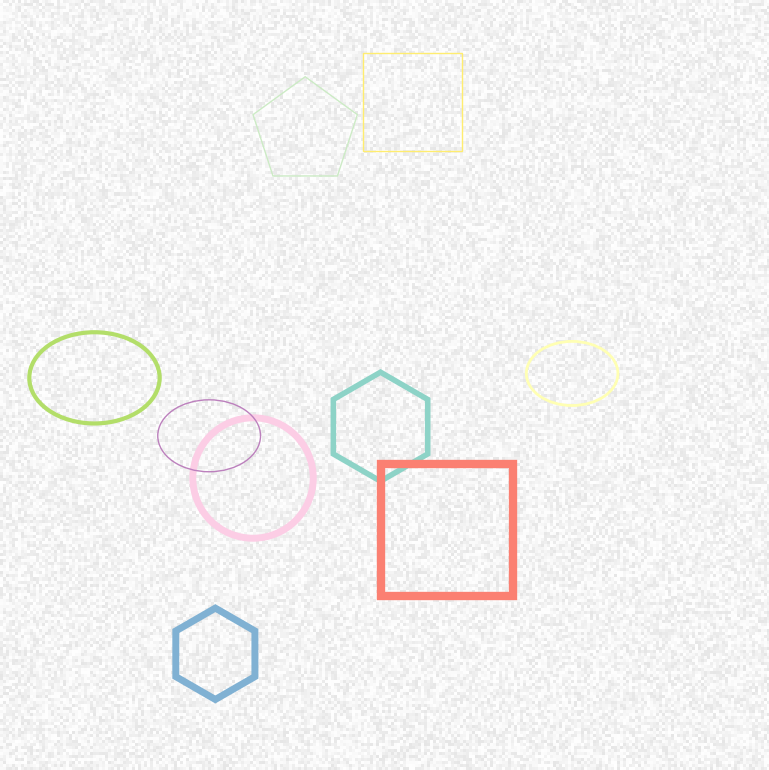[{"shape": "hexagon", "thickness": 2, "radius": 0.35, "center": [0.494, 0.446]}, {"shape": "oval", "thickness": 1, "radius": 0.3, "center": [0.743, 0.515]}, {"shape": "square", "thickness": 3, "radius": 0.43, "center": [0.581, 0.312]}, {"shape": "hexagon", "thickness": 2.5, "radius": 0.3, "center": [0.28, 0.151]}, {"shape": "oval", "thickness": 1.5, "radius": 0.42, "center": [0.123, 0.509]}, {"shape": "circle", "thickness": 2.5, "radius": 0.39, "center": [0.329, 0.379]}, {"shape": "oval", "thickness": 0.5, "radius": 0.33, "center": [0.272, 0.434]}, {"shape": "pentagon", "thickness": 0.5, "radius": 0.36, "center": [0.396, 0.829]}, {"shape": "square", "thickness": 0.5, "radius": 0.32, "center": [0.536, 0.867]}]